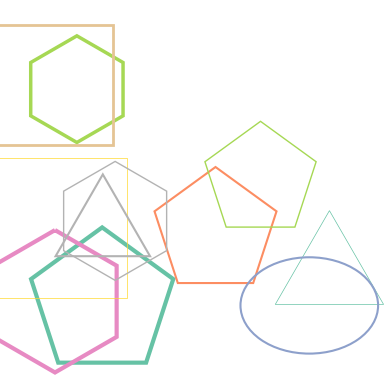[{"shape": "pentagon", "thickness": 3, "radius": 0.97, "center": [0.265, 0.215]}, {"shape": "triangle", "thickness": 0.5, "radius": 0.81, "center": [0.856, 0.29]}, {"shape": "pentagon", "thickness": 1.5, "radius": 0.83, "center": [0.56, 0.4]}, {"shape": "oval", "thickness": 1.5, "radius": 0.89, "center": [0.803, 0.207]}, {"shape": "hexagon", "thickness": 3, "radius": 0.92, "center": [0.143, 0.217]}, {"shape": "hexagon", "thickness": 2.5, "radius": 0.69, "center": [0.2, 0.768]}, {"shape": "pentagon", "thickness": 1, "radius": 0.76, "center": [0.677, 0.533]}, {"shape": "square", "thickness": 0.5, "radius": 0.91, "center": [0.147, 0.409]}, {"shape": "square", "thickness": 2, "radius": 0.78, "center": [0.138, 0.778]}, {"shape": "hexagon", "thickness": 1, "radius": 0.77, "center": [0.299, 0.426]}, {"shape": "triangle", "thickness": 1.5, "radius": 0.71, "center": [0.267, 0.405]}]